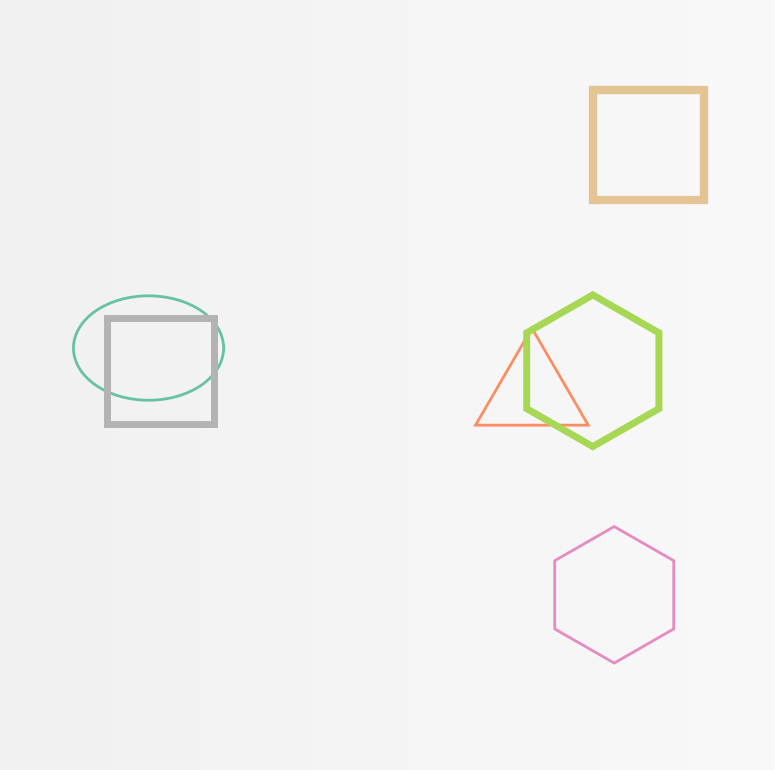[{"shape": "oval", "thickness": 1, "radius": 0.48, "center": [0.192, 0.548]}, {"shape": "triangle", "thickness": 1, "radius": 0.42, "center": [0.686, 0.49]}, {"shape": "hexagon", "thickness": 1, "radius": 0.44, "center": [0.793, 0.228]}, {"shape": "hexagon", "thickness": 2.5, "radius": 0.49, "center": [0.765, 0.519]}, {"shape": "square", "thickness": 3, "radius": 0.36, "center": [0.837, 0.812]}, {"shape": "square", "thickness": 2.5, "radius": 0.35, "center": [0.207, 0.518]}]